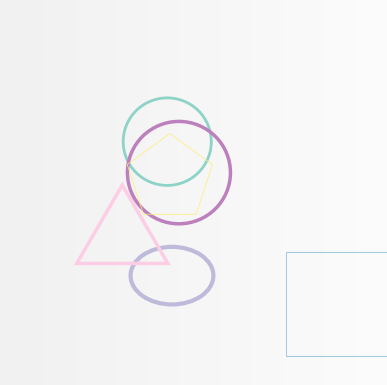[{"shape": "circle", "thickness": 2, "radius": 0.57, "center": [0.432, 0.632]}, {"shape": "oval", "thickness": 3, "radius": 0.53, "center": [0.444, 0.284]}, {"shape": "square", "thickness": 0.5, "radius": 0.67, "center": [0.871, 0.21]}, {"shape": "triangle", "thickness": 2.5, "radius": 0.68, "center": [0.316, 0.384]}, {"shape": "circle", "thickness": 2.5, "radius": 0.66, "center": [0.462, 0.552]}, {"shape": "pentagon", "thickness": 0.5, "radius": 0.58, "center": [0.438, 0.537]}]